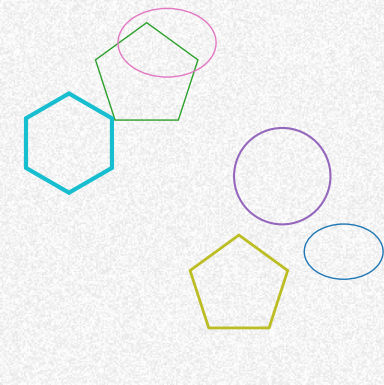[{"shape": "oval", "thickness": 1, "radius": 0.51, "center": [0.893, 0.346]}, {"shape": "pentagon", "thickness": 1, "radius": 0.7, "center": [0.381, 0.801]}, {"shape": "circle", "thickness": 1.5, "radius": 0.63, "center": [0.733, 0.542]}, {"shape": "oval", "thickness": 1, "radius": 0.64, "center": [0.434, 0.889]}, {"shape": "pentagon", "thickness": 2, "radius": 0.67, "center": [0.621, 0.256]}, {"shape": "hexagon", "thickness": 3, "radius": 0.64, "center": [0.179, 0.628]}]